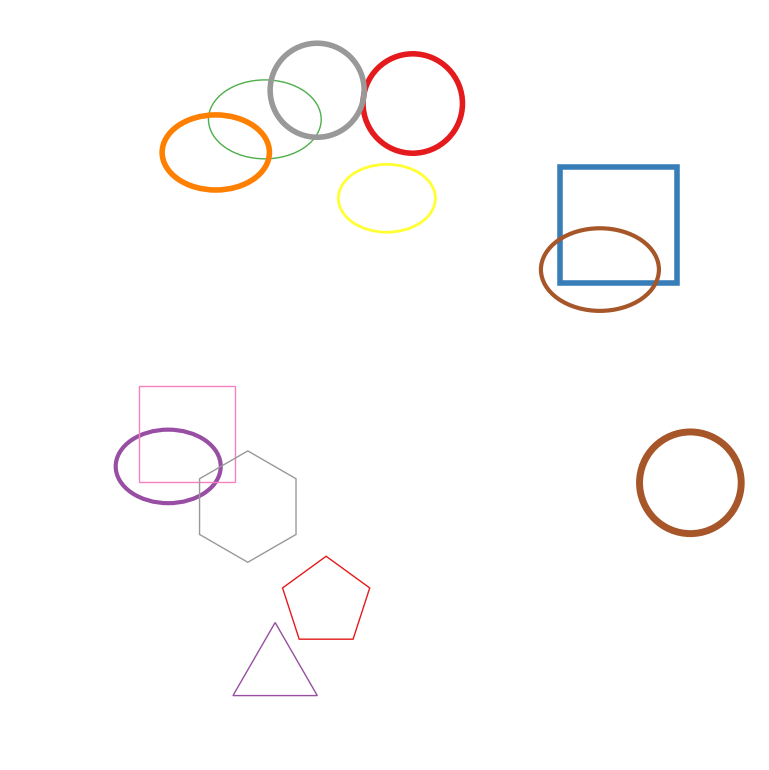[{"shape": "circle", "thickness": 2, "radius": 0.32, "center": [0.536, 0.866]}, {"shape": "pentagon", "thickness": 0.5, "radius": 0.3, "center": [0.424, 0.218]}, {"shape": "square", "thickness": 2, "radius": 0.38, "center": [0.803, 0.708]}, {"shape": "oval", "thickness": 0.5, "radius": 0.37, "center": [0.344, 0.845]}, {"shape": "oval", "thickness": 1.5, "radius": 0.34, "center": [0.218, 0.394]}, {"shape": "triangle", "thickness": 0.5, "radius": 0.32, "center": [0.357, 0.128]}, {"shape": "oval", "thickness": 2, "radius": 0.35, "center": [0.28, 0.802]}, {"shape": "oval", "thickness": 1, "radius": 0.31, "center": [0.502, 0.743]}, {"shape": "oval", "thickness": 1.5, "radius": 0.38, "center": [0.779, 0.65]}, {"shape": "circle", "thickness": 2.5, "radius": 0.33, "center": [0.897, 0.373]}, {"shape": "square", "thickness": 0.5, "radius": 0.31, "center": [0.243, 0.436]}, {"shape": "hexagon", "thickness": 0.5, "radius": 0.36, "center": [0.322, 0.342]}, {"shape": "circle", "thickness": 2, "radius": 0.31, "center": [0.412, 0.883]}]